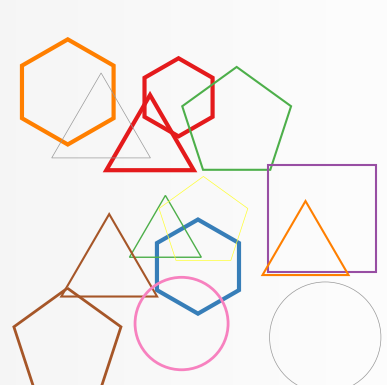[{"shape": "triangle", "thickness": 3, "radius": 0.65, "center": [0.387, 0.623]}, {"shape": "hexagon", "thickness": 3, "radius": 0.51, "center": [0.461, 0.747]}, {"shape": "hexagon", "thickness": 3, "radius": 0.61, "center": [0.511, 0.308]}, {"shape": "triangle", "thickness": 1, "radius": 0.54, "center": [0.427, 0.385]}, {"shape": "pentagon", "thickness": 1.5, "radius": 0.74, "center": [0.611, 0.678]}, {"shape": "square", "thickness": 1.5, "radius": 0.7, "center": [0.831, 0.432]}, {"shape": "hexagon", "thickness": 3, "radius": 0.68, "center": [0.175, 0.761]}, {"shape": "triangle", "thickness": 1.5, "radius": 0.64, "center": [0.788, 0.35]}, {"shape": "pentagon", "thickness": 0.5, "radius": 0.6, "center": [0.525, 0.421]}, {"shape": "triangle", "thickness": 1.5, "radius": 0.71, "center": [0.282, 0.301]}, {"shape": "pentagon", "thickness": 2, "radius": 0.73, "center": [0.174, 0.106]}, {"shape": "circle", "thickness": 2, "radius": 0.6, "center": [0.469, 0.16]}, {"shape": "triangle", "thickness": 0.5, "radius": 0.74, "center": [0.261, 0.663]}, {"shape": "circle", "thickness": 0.5, "radius": 0.72, "center": [0.839, 0.124]}]